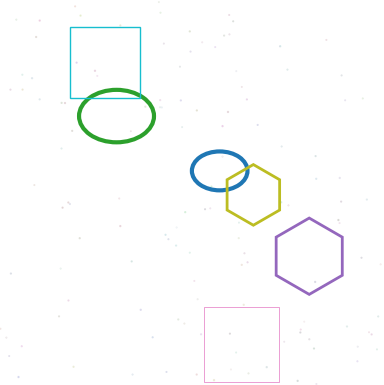[{"shape": "oval", "thickness": 3, "radius": 0.36, "center": [0.571, 0.556]}, {"shape": "oval", "thickness": 3, "radius": 0.49, "center": [0.303, 0.698]}, {"shape": "hexagon", "thickness": 2, "radius": 0.5, "center": [0.803, 0.334]}, {"shape": "square", "thickness": 0.5, "radius": 0.49, "center": [0.626, 0.105]}, {"shape": "hexagon", "thickness": 2, "radius": 0.39, "center": [0.658, 0.494]}, {"shape": "square", "thickness": 1, "radius": 0.46, "center": [0.272, 0.837]}]